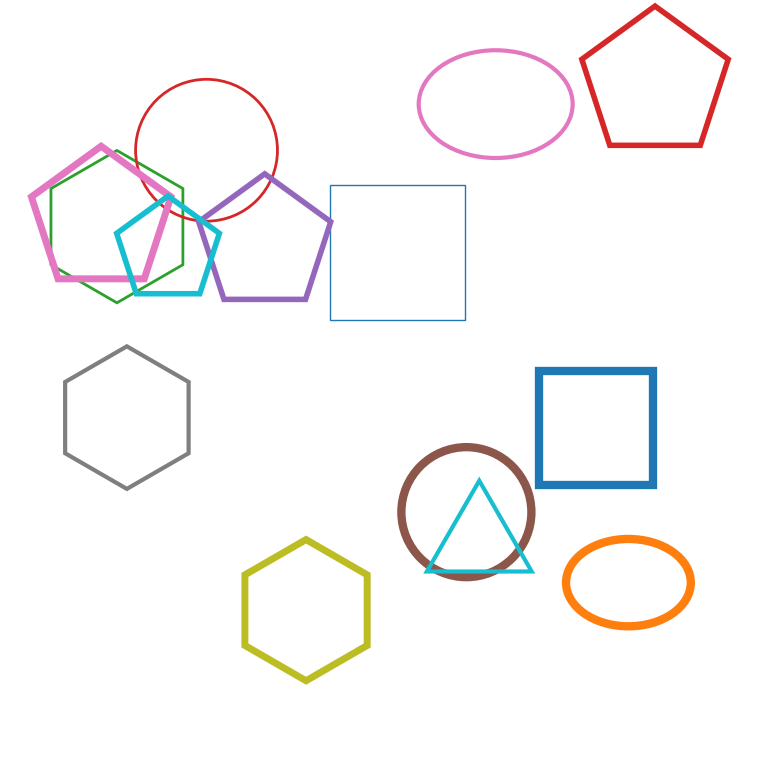[{"shape": "square", "thickness": 3, "radius": 0.37, "center": [0.774, 0.444]}, {"shape": "square", "thickness": 0.5, "radius": 0.44, "center": [0.516, 0.671]}, {"shape": "oval", "thickness": 3, "radius": 0.41, "center": [0.816, 0.243]}, {"shape": "hexagon", "thickness": 1, "radius": 0.49, "center": [0.152, 0.706]}, {"shape": "circle", "thickness": 1, "radius": 0.46, "center": [0.268, 0.805]}, {"shape": "pentagon", "thickness": 2, "radius": 0.5, "center": [0.851, 0.892]}, {"shape": "pentagon", "thickness": 2, "radius": 0.45, "center": [0.344, 0.684]}, {"shape": "circle", "thickness": 3, "radius": 0.42, "center": [0.606, 0.335]}, {"shape": "pentagon", "thickness": 2.5, "radius": 0.48, "center": [0.131, 0.715]}, {"shape": "oval", "thickness": 1.5, "radius": 0.5, "center": [0.644, 0.865]}, {"shape": "hexagon", "thickness": 1.5, "radius": 0.46, "center": [0.165, 0.458]}, {"shape": "hexagon", "thickness": 2.5, "radius": 0.46, "center": [0.397, 0.208]}, {"shape": "triangle", "thickness": 1.5, "radius": 0.39, "center": [0.622, 0.297]}, {"shape": "pentagon", "thickness": 2, "radius": 0.35, "center": [0.218, 0.675]}]